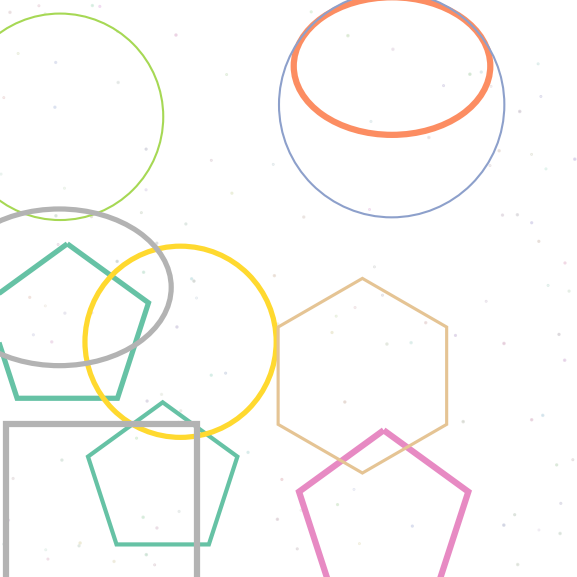[{"shape": "pentagon", "thickness": 2.5, "radius": 0.74, "center": [0.117, 0.429]}, {"shape": "pentagon", "thickness": 2, "radius": 0.68, "center": [0.282, 0.166]}, {"shape": "oval", "thickness": 3, "radius": 0.85, "center": [0.679, 0.885]}, {"shape": "circle", "thickness": 1, "radius": 0.98, "center": [0.678, 0.818]}, {"shape": "pentagon", "thickness": 3, "radius": 0.77, "center": [0.664, 0.1]}, {"shape": "circle", "thickness": 1, "radius": 0.89, "center": [0.104, 0.797]}, {"shape": "circle", "thickness": 2.5, "radius": 0.83, "center": [0.313, 0.407]}, {"shape": "hexagon", "thickness": 1.5, "radius": 0.84, "center": [0.628, 0.349]}, {"shape": "square", "thickness": 3, "radius": 0.82, "center": [0.176, 0.1]}, {"shape": "oval", "thickness": 2.5, "radius": 0.97, "center": [0.103, 0.502]}]